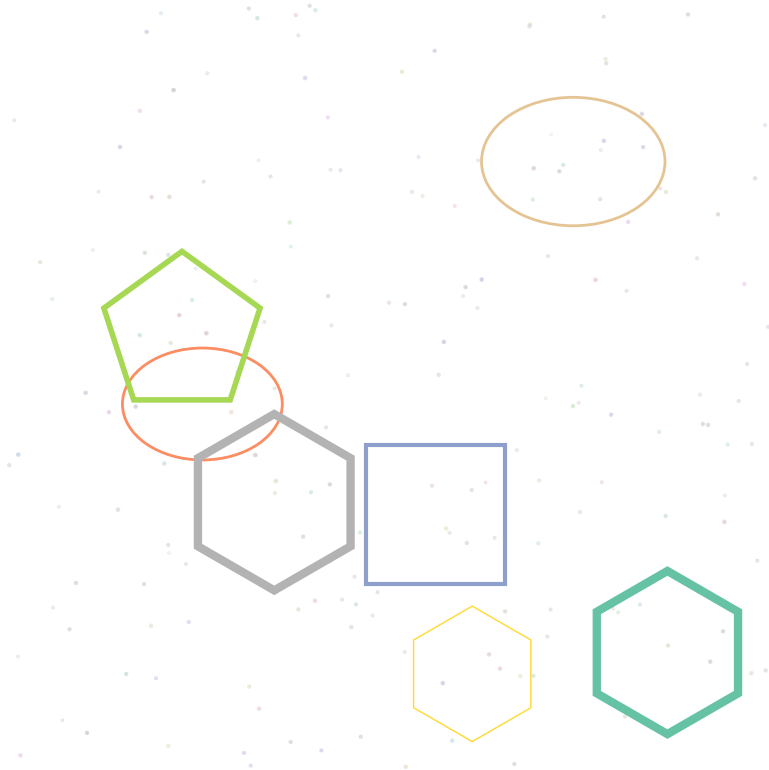[{"shape": "hexagon", "thickness": 3, "radius": 0.53, "center": [0.867, 0.153]}, {"shape": "oval", "thickness": 1, "radius": 0.52, "center": [0.263, 0.475]}, {"shape": "square", "thickness": 1.5, "radius": 0.45, "center": [0.565, 0.332]}, {"shape": "pentagon", "thickness": 2, "radius": 0.53, "center": [0.236, 0.567]}, {"shape": "hexagon", "thickness": 0.5, "radius": 0.44, "center": [0.613, 0.125]}, {"shape": "oval", "thickness": 1, "radius": 0.6, "center": [0.745, 0.79]}, {"shape": "hexagon", "thickness": 3, "radius": 0.57, "center": [0.356, 0.348]}]